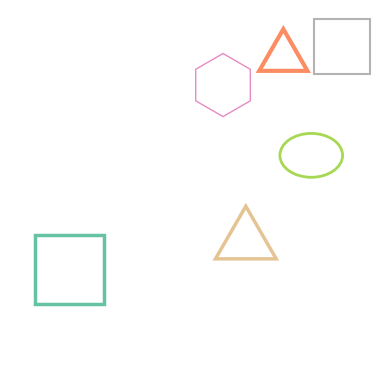[{"shape": "square", "thickness": 2.5, "radius": 0.45, "center": [0.181, 0.3]}, {"shape": "triangle", "thickness": 3, "radius": 0.36, "center": [0.736, 0.852]}, {"shape": "hexagon", "thickness": 1, "radius": 0.41, "center": [0.579, 0.779]}, {"shape": "oval", "thickness": 2, "radius": 0.41, "center": [0.808, 0.596]}, {"shape": "triangle", "thickness": 2.5, "radius": 0.46, "center": [0.638, 0.373]}, {"shape": "square", "thickness": 1.5, "radius": 0.36, "center": [0.888, 0.88]}]